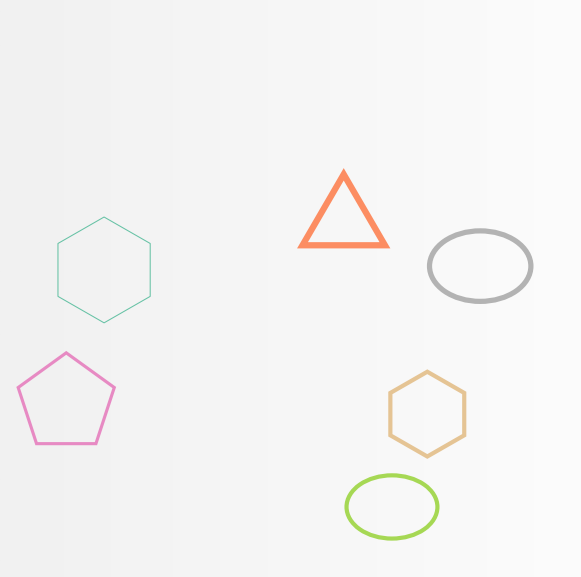[{"shape": "hexagon", "thickness": 0.5, "radius": 0.46, "center": [0.179, 0.532]}, {"shape": "triangle", "thickness": 3, "radius": 0.41, "center": [0.591, 0.615]}, {"shape": "pentagon", "thickness": 1.5, "radius": 0.43, "center": [0.114, 0.301]}, {"shape": "oval", "thickness": 2, "radius": 0.39, "center": [0.674, 0.121]}, {"shape": "hexagon", "thickness": 2, "radius": 0.37, "center": [0.735, 0.282]}, {"shape": "oval", "thickness": 2.5, "radius": 0.44, "center": [0.826, 0.538]}]